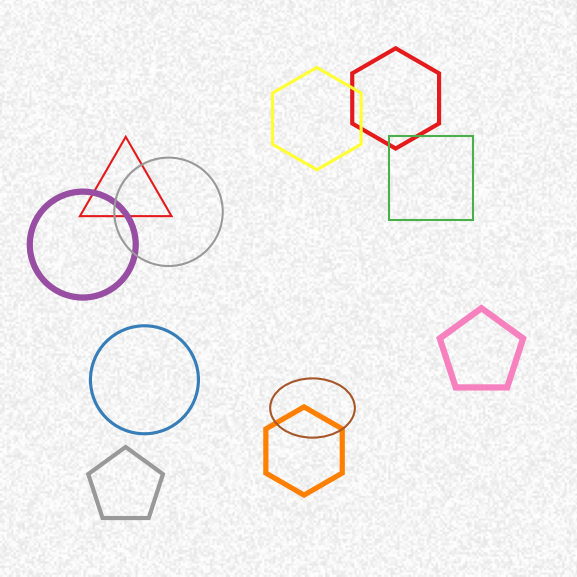[{"shape": "triangle", "thickness": 1, "radius": 0.46, "center": [0.218, 0.671]}, {"shape": "hexagon", "thickness": 2, "radius": 0.43, "center": [0.685, 0.829]}, {"shape": "circle", "thickness": 1.5, "radius": 0.47, "center": [0.25, 0.342]}, {"shape": "square", "thickness": 1, "radius": 0.36, "center": [0.746, 0.691]}, {"shape": "circle", "thickness": 3, "radius": 0.46, "center": [0.143, 0.576]}, {"shape": "hexagon", "thickness": 2.5, "radius": 0.38, "center": [0.526, 0.218]}, {"shape": "hexagon", "thickness": 1.5, "radius": 0.44, "center": [0.549, 0.794]}, {"shape": "oval", "thickness": 1, "radius": 0.37, "center": [0.541, 0.293]}, {"shape": "pentagon", "thickness": 3, "radius": 0.38, "center": [0.834, 0.39]}, {"shape": "circle", "thickness": 1, "radius": 0.47, "center": [0.292, 0.632]}, {"shape": "pentagon", "thickness": 2, "radius": 0.34, "center": [0.218, 0.157]}]